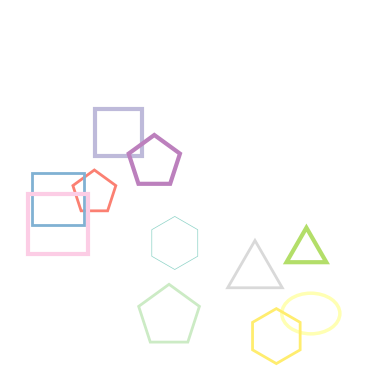[{"shape": "hexagon", "thickness": 0.5, "radius": 0.34, "center": [0.454, 0.369]}, {"shape": "oval", "thickness": 2.5, "radius": 0.38, "center": [0.807, 0.186]}, {"shape": "square", "thickness": 3, "radius": 0.31, "center": [0.309, 0.656]}, {"shape": "pentagon", "thickness": 2, "radius": 0.29, "center": [0.245, 0.5]}, {"shape": "square", "thickness": 2, "radius": 0.34, "center": [0.151, 0.484]}, {"shape": "triangle", "thickness": 3, "radius": 0.3, "center": [0.796, 0.349]}, {"shape": "square", "thickness": 3, "radius": 0.39, "center": [0.151, 0.418]}, {"shape": "triangle", "thickness": 2, "radius": 0.41, "center": [0.662, 0.293]}, {"shape": "pentagon", "thickness": 3, "radius": 0.35, "center": [0.401, 0.579]}, {"shape": "pentagon", "thickness": 2, "radius": 0.41, "center": [0.439, 0.179]}, {"shape": "hexagon", "thickness": 2, "radius": 0.36, "center": [0.718, 0.127]}]